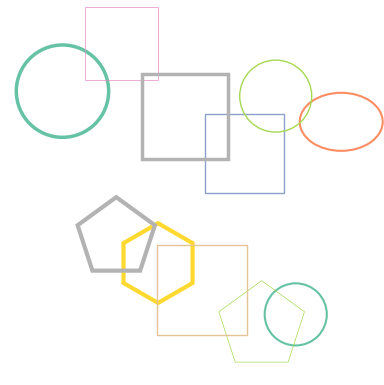[{"shape": "circle", "thickness": 2.5, "radius": 0.6, "center": [0.162, 0.763]}, {"shape": "circle", "thickness": 1.5, "radius": 0.4, "center": [0.768, 0.183]}, {"shape": "oval", "thickness": 1.5, "radius": 0.54, "center": [0.886, 0.684]}, {"shape": "square", "thickness": 1, "radius": 0.51, "center": [0.635, 0.601]}, {"shape": "square", "thickness": 0.5, "radius": 0.48, "center": [0.315, 0.888]}, {"shape": "circle", "thickness": 1, "radius": 0.47, "center": [0.716, 0.75]}, {"shape": "pentagon", "thickness": 0.5, "radius": 0.58, "center": [0.68, 0.154]}, {"shape": "hexagon", "thickness": 3, "radius": 0.52, "center": [0.411, 0.317]}, {"shape": "square", "thickness": 1, "radius": 0.58, "center": [0.524, 0.248]}, {"shape": "square", "thickness": 2.5, "radius": 0.56, "center": [0.48, 0.697]}, {"shape": "pentagon", "thickness": 3, "radius": 0.53, "center": [0.302, 0.382]}]